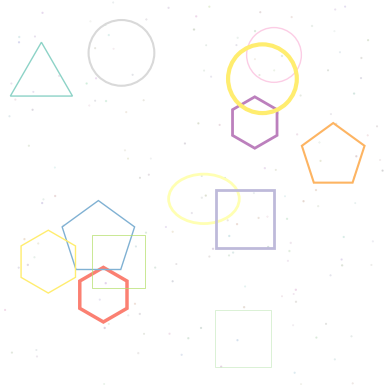[{"shape": "triangle", "thickness": 1, "radius": 0.47, "center": [0.108, 0.797]}, {"shape": "oval", "thickness": 2, "radius": 0.46, "center": [0.53, 0.483]}, {"shape": "square", "thickness": 2, "radius": 0.38, "center": [0.637, 0.432]}, {"shape": "hexagon", "thickness": 2.5, "radius": 0.35, "center": [0.269, 0.235]}, {"shape": "pentagon", "thickness": 1, "radius": 0.49, "center": [0.255, 0.38]}, {"shape": "pentagon", "thickness": 1.5, "radius": 0.43, "center": [0.865, 0.595]}, {"shape": "square", "thickness": 0.5, "radius": 0.34, "center": [0.307, 0.321]}, {"shape": "circle", "thickness": 1, "radius": 0.36, "center": [0.712, 0.857]}, {"shape": "circle", "thickness": 1.5, "radius": 0.43, "center": [0.315, 0.863]}, {"shape": "hexagon", "thickness": 2, "radius": 0.33, "center": [0.662, 0.682]}, {"shape": "square", "thickness": 0.5, "radius": 0.37, "center": [0.632, 0.121]}, {"shape": "circle", "thickness": 3, "radius": 0.45, "center": [0.682, 0.796]}, {"shape": "hexagon", "thickness": 1, "radius": 0.41, "center": [0.125, 0.32]}]